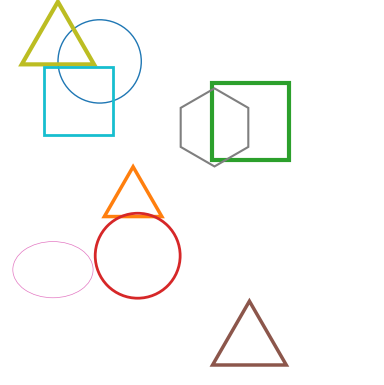[{"shape": "circle", "thickness": 1, "radius": 0.54, "center": [0.259, 0.84]}, {"shape": "triangle", "thickness": 2.5, "radius": 0.43, "center": [0.346, 0.481]}, {"shape": "square", "thickness": 3, "radius": 0.5, "center": [0.652, 0.685]}, {"shape": "circle", "thickness": 2, "radius": 0.55, "center": [0.358, 0.336]}, {"shape": "triangle", "thickness": 2.5, "radius": 0.55, "center": [0.648, 0.107]}, {"shape": "oval", "thickness": 0.5, "radius": 0.52, "center": [0.138, 0.3]}, {"shape": "hexagon", "thickness": 1.5, "radius": 0.51, "center": [0.557, 0.669]}, {"shape": "triangle", "thickness": 3, "radius": 0.54, "center": [0.15, 0.887]}, {"shape": "square", "thickness": 2, "radius": 0.44, "center": [0.204, 0.738]}]